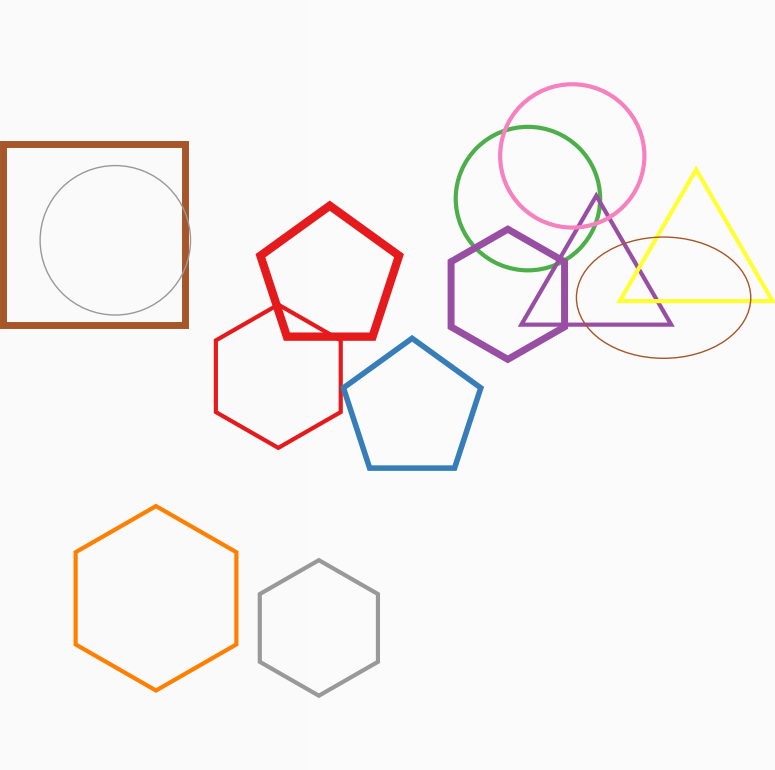[{"shape": "pentagon", "thickness": 3, "radius": 0.47, "center": [0.425, 0.639]}, {"shape": "hexagon", "thickness": 1.5, "radius": 0.47, "center": [0.359, 0.511]}, {"shape": "pentagon", "thickness": 2, "radius": 0.47, "center": [0.532, 0.467]}, {"shape": "circle", "thickness": 1.5, "radius": 0.47, "center": [0.681, 0.742]}, {"shape": "triangle", "thickness": 1.5, "radius": 0.56, "center": [0.769, 0.634]}, {"shape": "hexagon", "thickness": 2.5, "radius": 0.42, "center": [0.655, 0.618]}, {"shape": "hexagon", "thickness": 1.5, "radius": 0.6, "center": [0.201, 0.223]}, {"shape": "triangle", "thickness": 1.5, "radius": 0.57, "center": [0.898, 0.666]}, {"shape": "square", "thickness": 2.5, "radius": 0.59, "center": [0.121, 0.695]}, {"shape": "oval", "thickness": 0.5, "radius": 0.56, "center": [0.856, 0.613]}, {"shape": "circle", "thickness": 1.5, "radius": 0.47, "center": [0.738, 0.798]}, {"shape": "circle", "thickness": 0.5, "radius": 0.49, "center": [0.149, 0.688]}, {"shape": "hexagon", "thickness": 1.5, "radius": 0.44, "center": [0.411, 0.185]}]